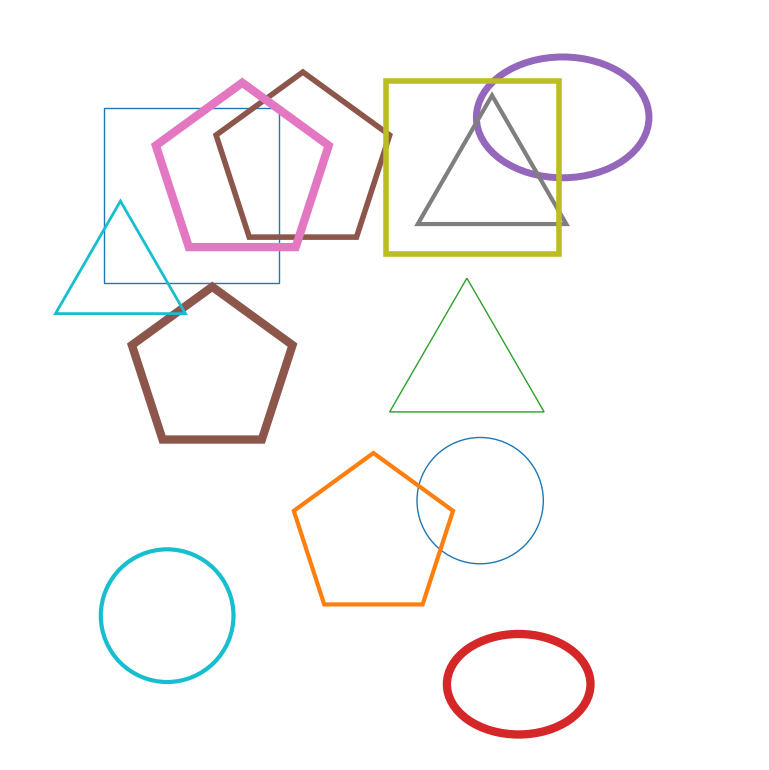[{"shape": "circle", "thickness": 0.5, "radius": 0.41, "center": [0.624, 0.35]}, {"shape": "square", "thickness": 0.5, "radius": 0.57, "center": [0.249, 0.747]}, {"shape": "pentagon", "thickness": 1.5, "radius": 0.54, "center": [0.485, 0.303]}, {"shape": "triangle", "thickness": 0.5, "radius": 0.58, "center": [0.606, 0.523]}, {"shape": "oval", "thickness": 3, "radius": 0.47, "center": [0.674, 0.111]}, {"shape": "oval", "thickness": 2.5, "radius": 0.56, "center": [0.731, 0.848]}, {"shape": "pentagon", "thickness": 3, "radius": 0.55, "center": [0.276, 0.518]}, {"shape": "pentagon", "thickness": 2, "radius": 0.59, "center": [0.393, 0.788]}, {"shape": "pentagon", "thickness": 3, "radius": 0.59, "center": [0.315, 0.775]}, {"shape": "triangle", "thickness": 1.5, "radius": 0.56, "center": [0.639, 0.765]}, {"shape": "square", "thickness": 2, "radius": 0.56, "center": [0.613, 0.782]}, {"shape": "triangle", "thickness": 1, "radius": 0.49, "center": [0.156, 0.641]}, {"shape": "circle", "thickness": 1.5, "radius": 0.43, "center": [0.217, 0.2]}]